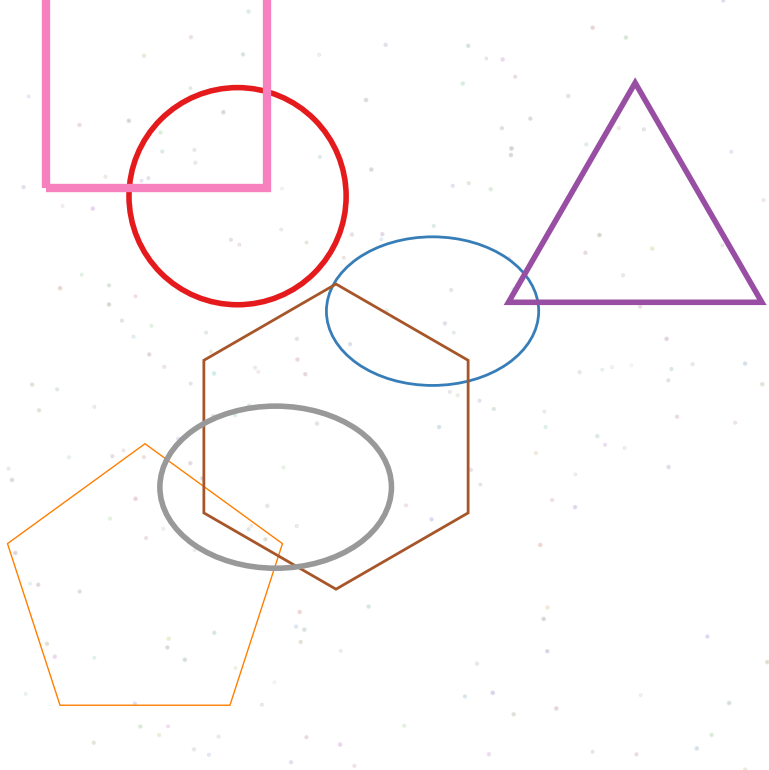[{"shape": "circle", "thickness": 2, "radius": 0.7, "center": [0.309, 0.745]}, {"shape": "oval", "thickness": 1, "radius": 0.69, "center": [0.562, 0.596]}, {"shape": "triangle", "thickness": 2, "radius": 0.95, "center": [0.825, 0.702]}, {"shape": "pentagon", "thickness": 0.5, "radius": 0.94, "center": [0.188, 0.236]}, {"shape": "hexagon", "thickness": 1, "radius": 0.99, "center": [0.436, 0.433]}, {"shape": "square", "thickness": 3, "radius": 0.72, "center": [0.203, 0.899]}, {"shape": "oval", "thickness": 2, "radius": 0.75, "center": [0.358, 0.367]}]